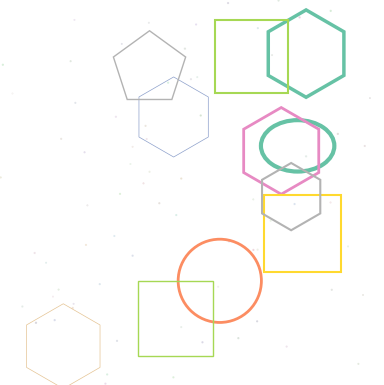[{"shape": "hexagon", "thickness": 2.5, "radius": 0.57, "center": [0.795, 0.861]}, {"shape": "oval", "thickness": 3, "radius": 0.48, "center": [0.773, 0.621]}, {"shape": "circle", "thickness": 2, "radius": 0.54, "center": [0.571, 0.271]}, {"shape": "hexagon", "thickness": 0.5, "radius": 0.52, "center": [0.451, 0.696]}, {"shape": "hexagon", "thickness": 2, "radius": 0.56, "center": [0.73, 0.608]}, {"shape": "square", "thickness": 1.5, "radius": 0.48, "center": [0.653, 0.853]}, {"shape": "square", "thickness": 1, "radius": 0.49, "center": [0.456, 0.172]}, {"shape": "square", "thickness": 1.5, "radius": 0.5, "center": [0.785, 0.394]}, {"shape": "hexagon", "thickness": 0.5, "radius": 0.55, "center": [0.164, 0.101]}, {"shape": "pentagon", "thickness": 1, "radius": 0.49, "center": [0.388, 0.821]}, {"shape": "hexagon", "thickness": 1.5, "radius": 0.44, "center": [0.756, 0.489]}]